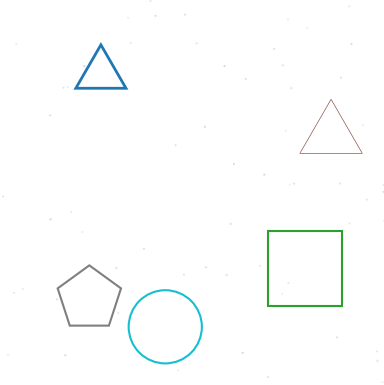[{"shape": "triangle", "thickness": 2, "radius": 0.38, "center": [0.262, 0.808]}, {"shape": "square", "thickness": 1.5, "radius": 0.48, "center": [0.792, 0.303]}, {"shape": "triangle", "thickness": 0.5, "radius": 0.47, "center": [0.86, 0.648]}, {"shape": "pentagon", "thickness": 1.5, "radius": 0.43, "center": [0.232, 0.224]}, {"shape": "circle", "thickness": 1.5, "radius": 0.48, "center": [0.429, 0.151]}]